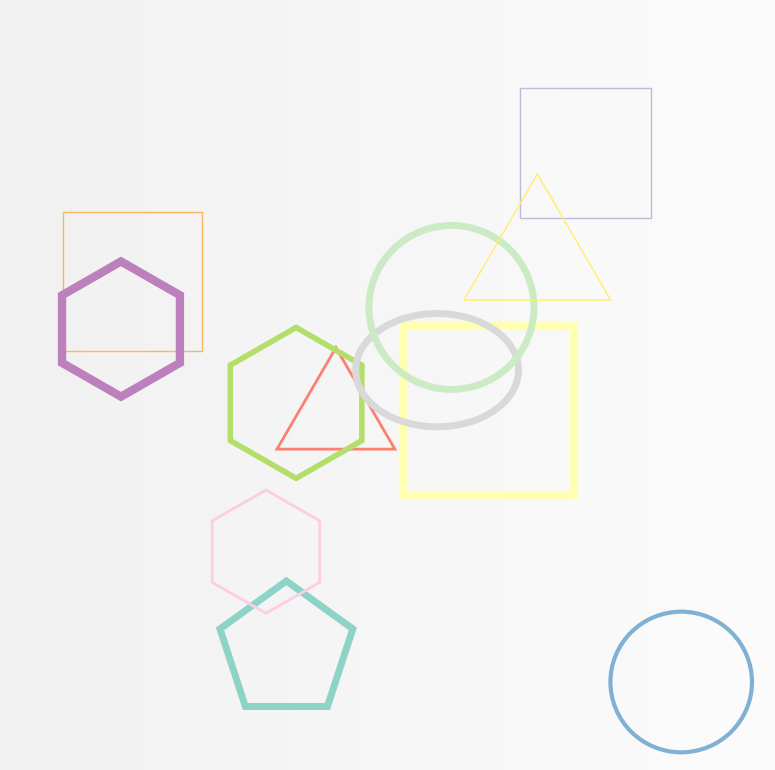[{"shape": "pentagon", "thickness": 2.5, "radius": 0.45, "center": [0.37, 0.155]}, {"shape": "square", "thickness": 3, "radius": 0.55, "center": [0.63, 0.467]}, {"shape": "square", "thickness": 0.5, "radius": 0.42, "center": [0.756, 0.802]}, {"shape": "triangle", "thickness": 1, "radius": 0.44, "center": [0.433, 0.461]}, {"shape": "circle", "thickness": 1.5, "radius": 0.46, "center": [0.879, 0.114]}, {"shape": "square", "thickness": 0.5, "radius": 0.45, "center": [0.171, 0.635]}, {"shape": "hexagon", "thickness": 2, "radius": 0.49, "center": [0.382, 0.477]}, {"shape": "hexagon", "thickness": 1, "radius": 0.4, "center": [0.343, 0.284]}, {"shape": "oval", "thickness": 2.5, "radius": 0.53, "center": [0.564, 0.519]}, {"shape": "hexagon", "thickness": 3, "radius": 0.44, "center": [0.156, 0.573]}, {"shape": "circle", "thickness": 2.5, "radius": 0.53, "center": [0.583, 0.601]}, {"shape": "triangle", "thickness": 0.5, "radius": 0.55, "center": [0.693, 0.665]}]